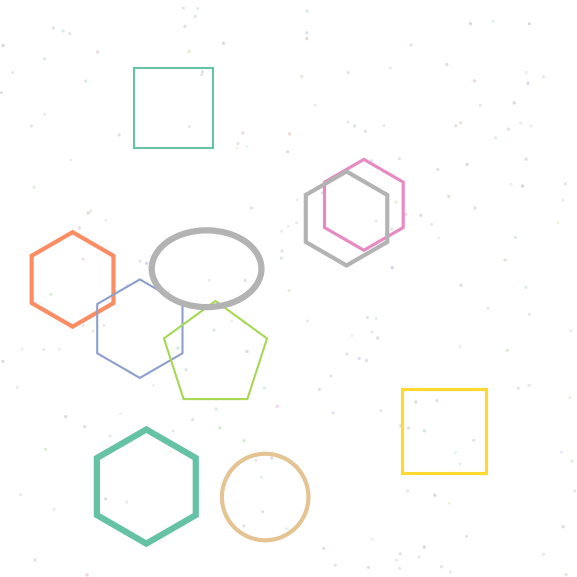[{"shape": "hexagon", "thickness": 3, "radius": 0.49, "center": [0.253, 0.157]}, {"shape": "square", "thickness": 1, "radius": 0.34, "center": [0.3, 0.812]}, {"shape": "hexagon", "thickness": 2, "radius": 0.41, "center": [0.126, 0.515]}, {"shape": "hexagon", "thickness": 1, "radius": 0.43, "center": [0.242, 0.43]}, {"shape": "hexagon", "thickness": 1.5, "radius": 0.39, "center": [0.63, 0.644]}, {"shape": "pentagon", "thickness": 1, "radius": 0.47, "center": [0.373, 0.384]}, {"shape": "square", "thickness": 1.5, "radius": 0.36, "center": [0.768, 0.253]}, {"shape": "circle", "thickness": 2, "radius": 0.37, "center": [0.459, 0.138]}, {"shape": "oval", "thickness": 3, "radius": 0.47, "center": [0.358, 0.534]}, {"shape": "hexagon", "thickness": 2, "radius": 0.41, "center": [0.6, 0.621]}]